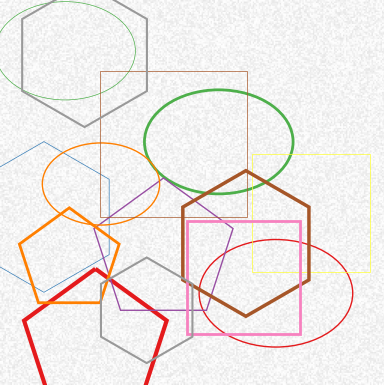[{"shape": "pentagon", "thickness": 3, "radius": 0.97, "center": [0.248, 0.107]}, {"shape": "oval", "thickness": 1, "radius": 1.0, "center": [0.717, 0.238]}, {"shape": "hexagon", "thickness": 0.5, "radius": 0.98, "center": [0.114, 0.436]}, {"shape": "oval", "thickness": 0.5, "radius": 0.91, "center": [0.169, 0.868]}, {"shape": "oval", "thickness": 2, "radius": 0.97, "center": [0.568, 0.632]}, {"shape": "pentagon", "thickness": 1, "radius": 0.95, "center": [0.425, 0.348]}, {"shape": "oval", "thickness": 1, "radius": 0.76, "center": [0.262, 0.522]}, {"shape": "pentagon", "thickness": 2, "radius": 0.68, "center": [0.18, 0.324]}, {"shape": "square", "thickness": 0.5, "radius": 0.77, "center": [0.807, 0.446]}, {"shape": "hexagon", "thickness": 2.5, "radius": 0.95, "center": [0.639, 0.368]}, {"shape": "square", "thickness": 0.5, "radius": 0.95, "center": [0.451, 0.626]}, {"shape": "square", "thickness": 2, "radius": 0.73, "center": [0.633, 0.279]}, {"shape": "hexagon", "thickness": 1.5, "radius": 0.69, "center": [0.381, 0.194]}, {"shape": "hexagon", "thickness": 1.5, "radius": 0.94, "center": [0.22, 0.857]}]